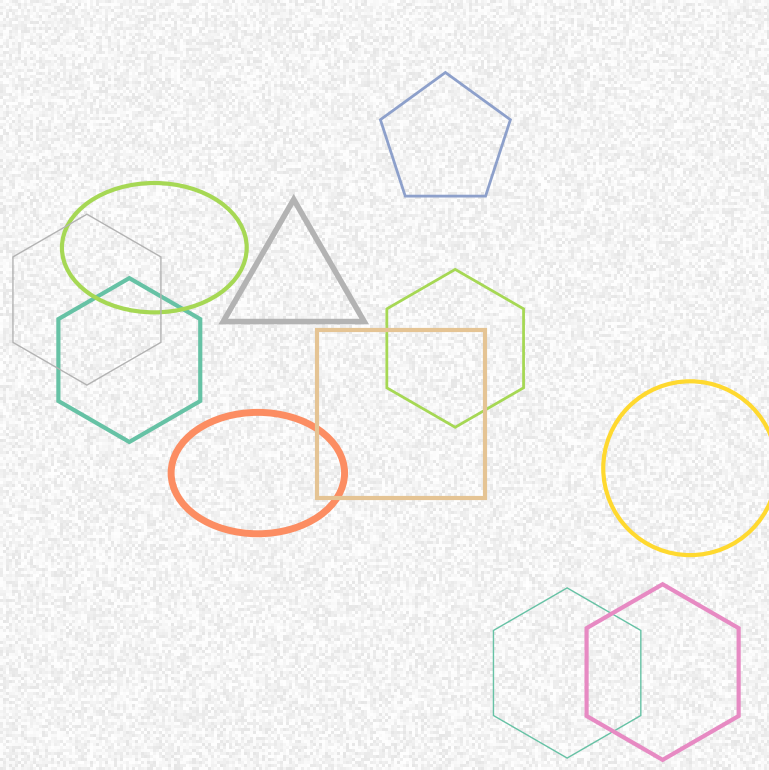[{"shape": "hexagon", "thickness": 0.5, "radius": 0.55, "center": [0.737, 0.126]}, {"shape": "hexagon", "thickness": 1.5, "radius": 0.53, "center": [0.168, 0.532]}, {"shape": "oval", "thickness": 2.5, "radius": 0.56, "center": [0.335, 0.386]}, {"shape": "pentagon", "thickness": 1, "radius": 0.44, "center": [0.578, 0.817]}, {"shape": "hexagon", "thickness": 1.5, "radius": 0.57, "center": [0.861, 0.127]}, {"shape": "hexagon", "thickness": 1, "radius": 0.51, "center": [0.591, 0.548]}, {"shape": "oval", "thickness": 1.5, "radius": 0.6, "center": [0.2, 0.678]}, {"shape": "circle", "thickness": 1.5, "radius": 0.56, "center": [0.896, 0.392]}, {"shape": "square", "thickness": 1.5, "radius": 0.55, "center": [0.521, 0.462]}, {"shape": "triangle", "thickness": 2, "radius": 0.53, "center": [0.381, 0.635]}, {"shape": "hexagon", "thickness": 0.5, "radius": 0.55, "center": [0.113, 0.611]}]